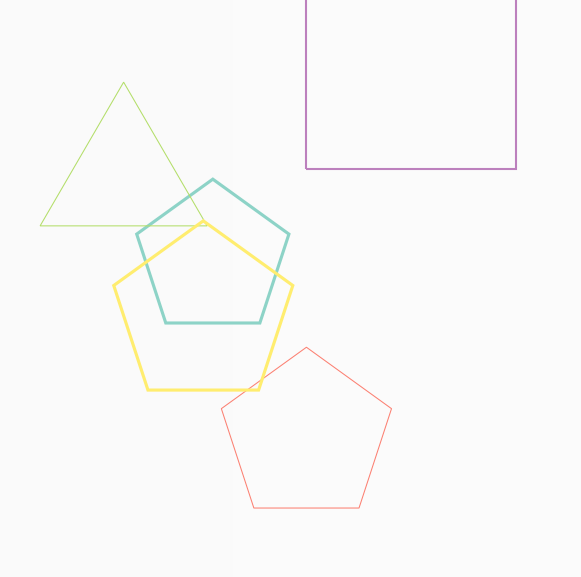[{"shape": "pentagon", "thickness": 1.5, "radius": 0.69, "center": [0.366, 0.551]}, {"shape": "pentagon", "thickness": 0.5, "radius": 0.77, "center": [0.527, 0.244]}, {"shape": "triangle", "thickness": 0.5, "radius": 0.83, "center": [0.213, 0.691]}, {"shape": "square", "thickness": 1, "radius": 0.9, "center": [0.707, 0.886]}, {"shape": "pentagon", "thickness": 1.5, "radius": 0.81, "center": [0.35, 0.455]}]